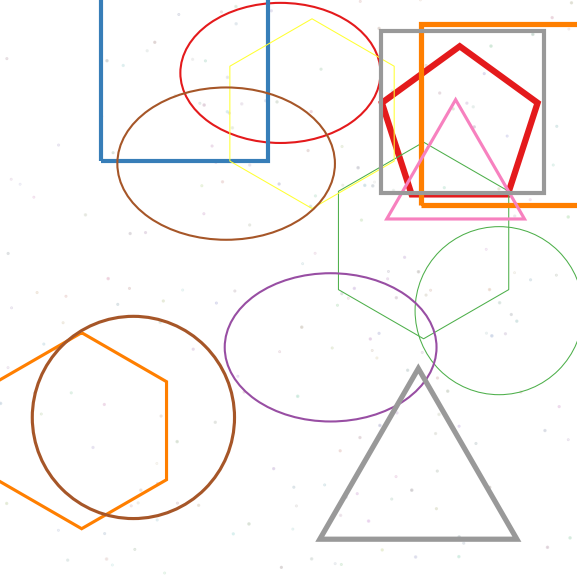[{"shape": "oval", "thickness": 1, "radius": 0.87, "center": [0.486, 0.873]}, {"shape": "pentagon", "thickness": 3, "radius": 0.71, "center": [0.796, 0.777]}, {"shape": "square", "thickness": 2, "radius": 0.72, "center": [0.319, 0.864]}, {"shape": "hexagon", "thickness": 0.5, "radius": 0.85, "center": [0.733, 0.583]}, {"shape": "circle", "thickness": 0.5, "radius": 0.73, "center": [0.864, 0.461]}, {"shape": "oval", "thickness": 1, "radius": 0.92, "center": [0.573, 0.398]}, {"shape": "square", "thickness": 2.5, "radius": 0.78, "center": [0.885, 0.801]}, {"shape": "hexagon", "thickness": 1.5, "radius": 0.85, "center": [0.141, 0.253]}, {"shape": "hexagon", "thickness": 0.5, "radius": 0.82, "center": [0.54, 0.802]}, {"shape": "oval", "thickness": 1, "radius": 0.94, "center": [0.392, 0.716]}, {"shape": "circle", "thickness": 1.5, "radius": 0.88, "center": [0.231, 0.276]}, {"shape": "triangle", "thickness": 1.5, "radius": 0.69, "center": [0.789, 0.689]}, {"shape": "square", "thickness": 2, "radius": 0.7, "center": [0.801, 0.805]}, {"shape": "triangle", "thickness": 2.5, "radius": 0.99, "center": [0.724, 0.164]}]